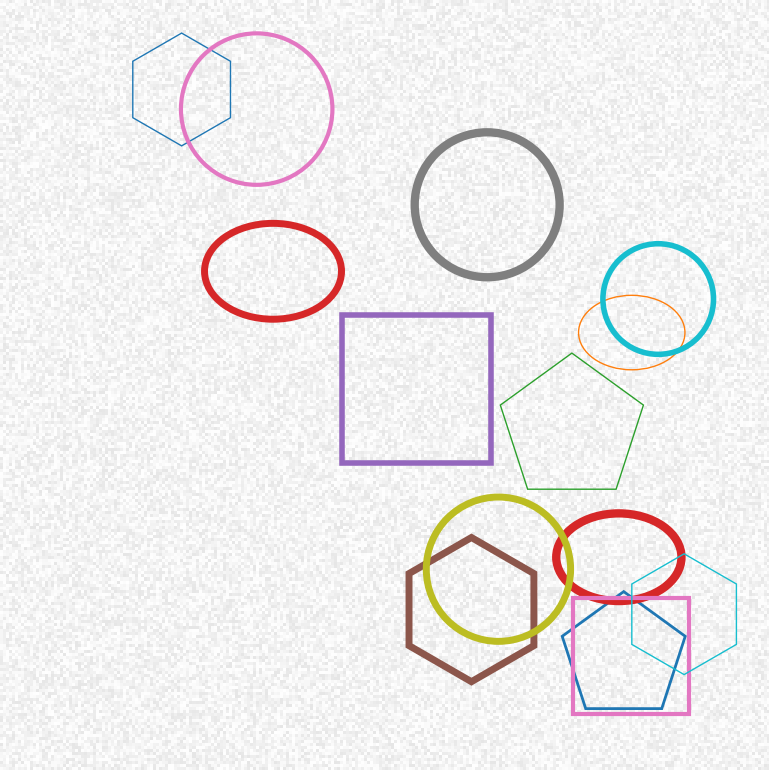[{"shape": "pentagon", "thickness": 1, "radius": 0.42, "center": [0.81, 0.148]}, {"shape": "hexagon", "thickness": 0.5, "radius": 0.37, "center": [0.236, 0.884]}, {"shape": "oval", "thickness": 0.5, "radius": 0.35, "center": [0.82, 0.568]}, {"shape": "pentagon", "thickness": 0.5, "radius": 0.49, "center": [0.743, 0.444]}, {"shape": "oval", "thickness": 2.5, "radius": 0.44, "center": [0.355, 0.648]}, {"shape": "oval", "thickness": 3, "radius": 0.41, "center": [0.804, 0.276]}, {"shape": "square", "thickness": 2, "radius": 0.48, "center": [0.541, 0.495]}, {"shape": "hexagon", "thickness": 2.5, "radius": 0.47, "center": [0.612, 0.208]}, {"shape": "square", "thickness": 1.5, "radius": 0.37, "center": [0.819, 0.148]}, {"shape": "circle", "thickness": 1.5, "radius": 0.49, "center": [0.333, 0.858]}, {"shape": "circle", "thickness": 3, "radius": 0.47, "center": [0.633, 0.734]}, {"shape": "circle", "thickness": 2.5, "radius": 0.47, "center": [0.647, 0.261]}, {"shape": "circle", "thickness": 2, "radius": 0.36, "center": [0.855, 0.612]}, {"shape": "hexagon", "thickness": 0.5, "radius": 0.39, "center": [0.888, 0.202]}]